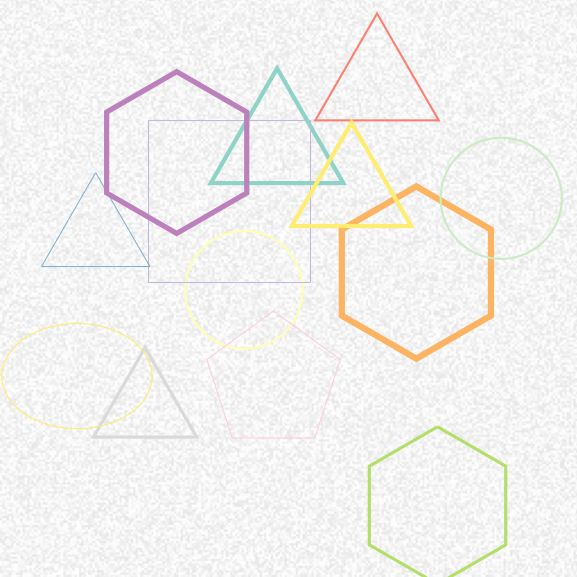[{"shape": "triangle", "thickness": 2, "radius": 0.66, "center": [0.48, 0.748]}, {"shape": "circle", "thickness": 1, "radius": 0.51, "center": [0.422, 0.497]}, {"shape": "square", "thickness": 0.5, "radius": 0.7, "center": [0.397, 0.651]}, {"shape": "triangle", "thickness": 1, "radius": 0.62, "center": [0.653, 0.852]}, {"shape": "triangle", "thickness": 0.5, "radius": 0.54, "center": [0.166, 0.592]}, {"shape": "hexagon", "thickness": 3, "radius": 0.75, "center": [0.721, 0.527]}, {"shape": "hexagon", "thickness": 1.5, "radius": 0.68, "center": [0.758, 0.124]}, {"shape": "pentagon", "thickness": 0.5, "radius": 0.61, "center": [0.474, 0.339]}, {"shape": "triangle", "thickness": 1.5, "radius": 0.52, "center": [0.251, 0.294]}, {"shape": "hexagon", "thickness": 2.5, "radius": 0.7, "center": [0.306, 0.735]}, {"shape": "circle", "thickness": 1, "radius": 0.52, "center": [0.868, 0.656]}, {"shape": "triangle", "thickness": 2, "radius": 0.6, "center": [0.609, 0.667]}, {"shape": "oval", "thickness": 0.5, "radius": 0.65, "center": [0.133, 0.348]}]